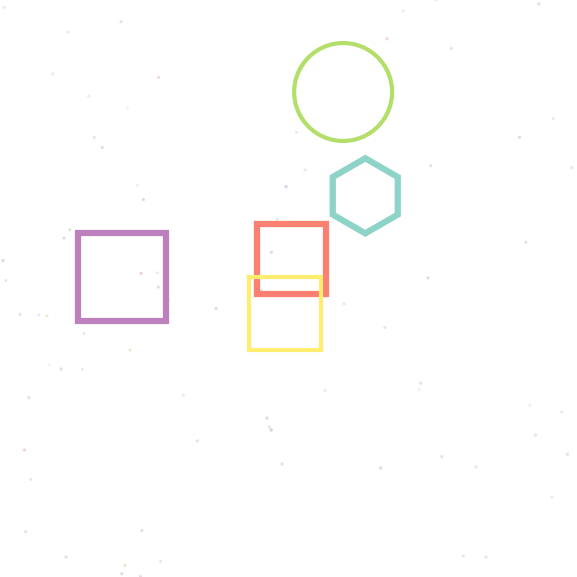[{"shape": "hexagon", "thickness": 3, "radius": 0.33, "center": [0.632, 0.66]}, {"shape": "square", "thickness": 3, "radius": 0.3, "center": [0.505, 0.551]}, {"shape": "circle", "thickness": 2, "radius": 0.42, "center": [0.594, 0.84]}, {"shape": "square", "thickness": 3, "radius": 0.38, "center": [0.211, 0.519]}, {"shape": "square", "thickness": 2, "radius": 0.31, "center": [0.493, 0.456]}]